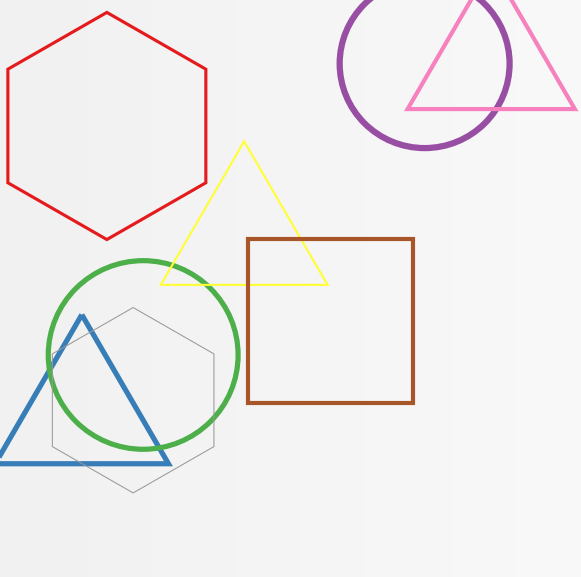[{"shape": "hexagon", "thickness": 1.5, "radius": 0.98, "center": [0.184, 0.781]}, {"shape": "triangle", "thickness": 2.5, "radius": 0.86, "center": [0.141, 0.282]}, {"shape": "circle", "thickness": 2.5, "radius": 0.82, "center": [0.246, 0.384]}, {"shape": "circle", "thickness": 3, "radius": 0.73, "center": [0.731, 0.889]}, {"shape": "triangle", "thickness": 1, "radius": 0.83, "center": [0.42, 0.589]}, {"shape": "square", "thickness": 2, "radius": 0.71, "center": [0.569, 0.443]}, {"shape": "triangle", "thickness": 2, "radius": 0.83, "center": [0.845, 0.893]}, {"shape": "hexagon", "thickness": 0.5, "radius": 0.8, "center": [0.229, 0.306]}]